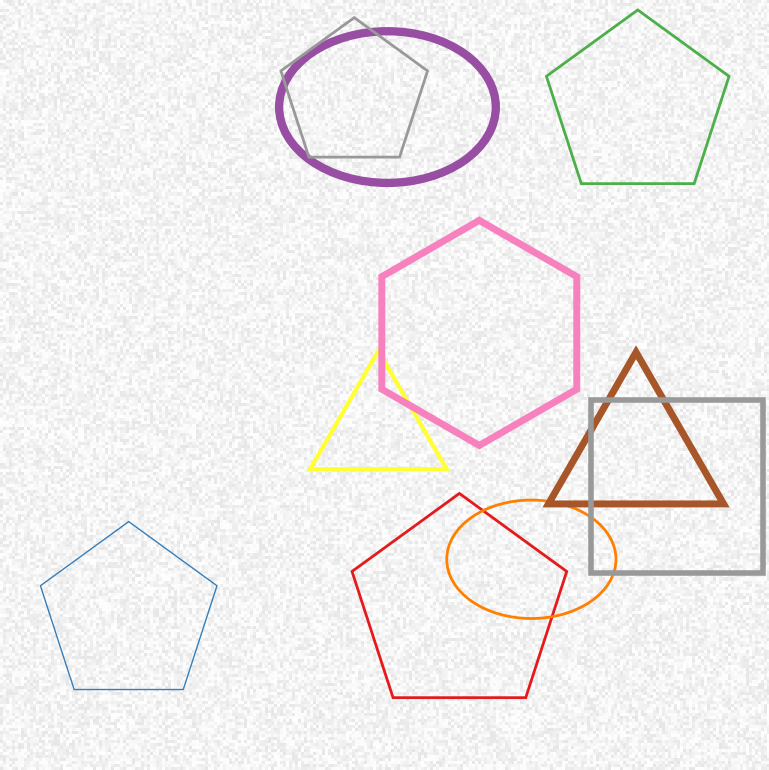[{"shape": "pentagon", "thickness": 1, "radius": 0.73, "center": [0.597, 0.213]}, {"shape": "pentagon", "thickness": 0.5, "radius": 0.6, "center": [0.167, 0.202]}, {"shape": "pentagon", "thickness": 1, "radius": 0.62, "center": [0.828, 0.862]}, {"shape": "oval", "thickness": 3, "radius": 0.7, "center": [0.503, 0.861]}, {"shape": "oval", "thickness": 1, "radius": 0.55, "center": [0.69, 0.274]}, {"shape": "triangle", "thickness": 1.5, "radius": 0.51, "center": [0.491, 0.442]}, {"shape": "triangle", "thickness": 2.5, "radius": 0.66, "center": [0.826, 0.411]}, {"shape": "hexagon", "thickness": 2.5, "radius": 0.73, "center": [0.622, 0.568]}, {"shape": "pentagon", "thickness": 1, "radius": 0.5, "center": [0.46, 0.877]}, {"shape": "square", "thickness": 2, "radius": 0.56, "center": [0.879, 0.369]}]